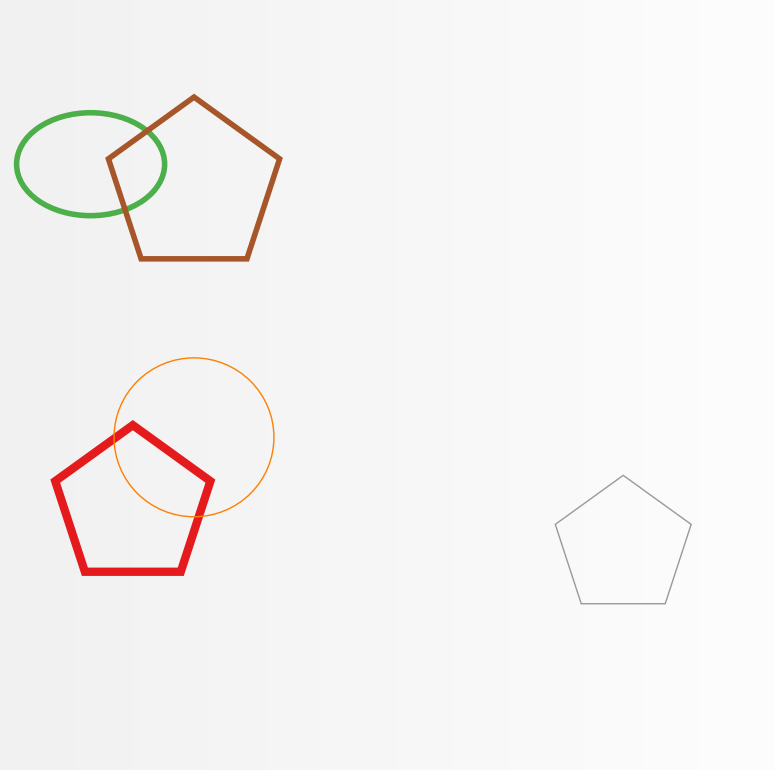[{"shape": "pentagon", "thickness": 3, "radius": 0.53, "center": [0.171, 0.343]}, {"shape": "oval", "thickness": 2, "radius": 0.48, "center": [0.117, 0.787]}, {"shape": "circle", "thickness": 0.5, "radius": 0.52, "center": [0.25, 0.432]}, {"shape": "pentagon", "thickness": 2, "radius": 0.58, "center": [0.25, 0.758]}, {"shape": "pentagon", "thickness": 0.5, "radius": 0.46, "center": [0.804, 0.29]}]